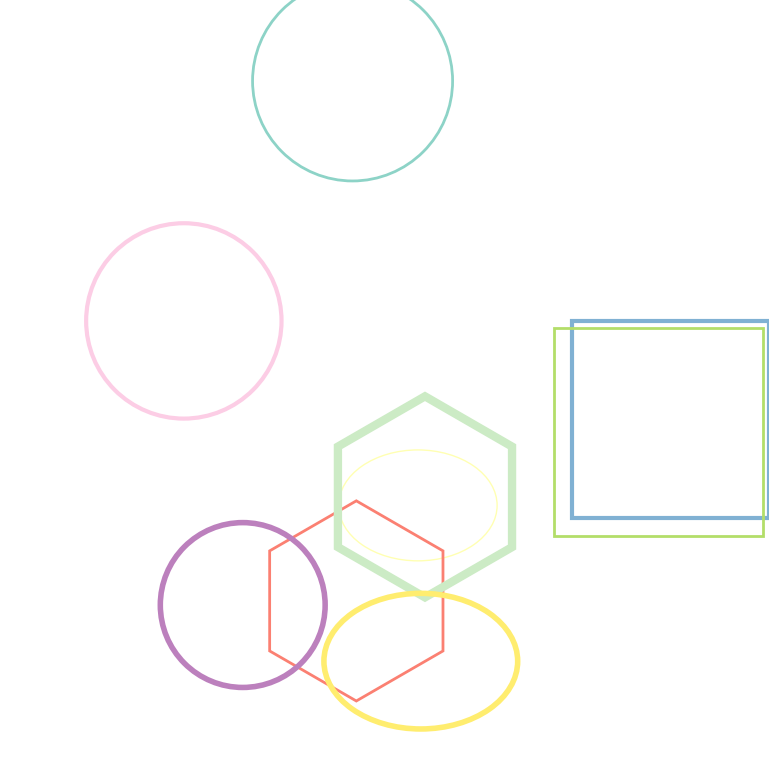[{"shape": "circle", "thickness": 1, "radius": 0.65, "center": [0.458, 0.895]}, {"shape": "oval", "thickness": 0.5, "radius": 0.51, "center": [0.543, 0.344]}, {"shape": "hexagon", "thickness": 1, "radius": 0.65, "center": [0.463, 0.22]}, {"shape": "square", "thickness": 1.5, "radius": 0.64, "center": [0.87, 0.455]}, {"shape": "square", "thickness": 1, "radius": 0.68, "center": [0.855, 0.439]}, {"shape": "circle", "thickness": 1.5, "radius": 0.63, "center": [0.239, 0.583]}, {"shape": "circle", "thickness": 2, "radius": 0.54, "center": [0.315, 0.214]}, {"shape": "hexagon", "thickness": 3, "radius": 0.65, "center": [0.552, 0.355]}, {"shape": "oval", "thickness": 2, "radius": 0.63, "center": [0.546, 0.141]}]